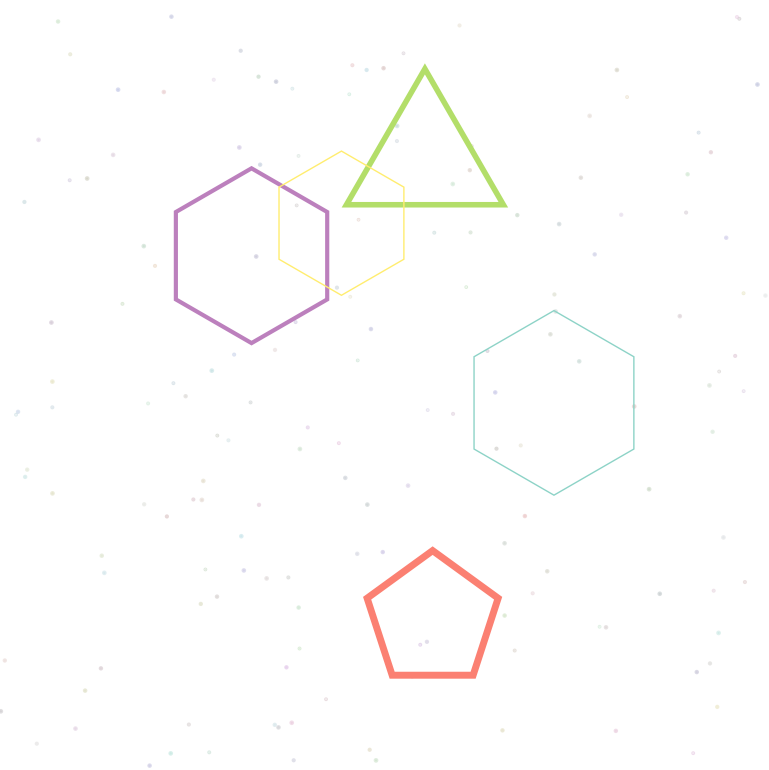[{"shape": "hexagon", "thickness": 0.5, "radius": 0.6, "center": [0.719, 0.477]}, {"shape": "pentagon", "thickness": 2.5, "radius": 0.45, "center": [0.562, 0.195]}, {"shape": "triangle", "thickness": 2, "radius": 0.59, "center": [0.552, 0.793]}, {"shape": "hexagon", "thickness": 1.5, "radius": 0.57, "center": [0.327, 0.668]}, {"shape": "hexagon", "thickness": 0.5, "radius": 0.47, "center": [0.443, 0.71]}]